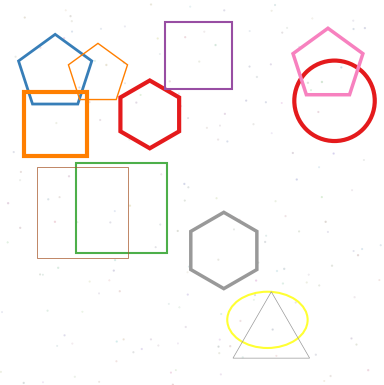[{"shape": "hexagon", "thickness": 3, "radius": 0.44, "center": [0.389, 0.703]}, {"shape": "circle", "thickness": 3, "radius": 0.52, "center": [0.869, 0.738]}, {"shape": "pentagon", "thickness": 2, "radius": 0.5, "center": [0.143, 0.811]}, {"shape": "square", "thickness": 1.5, "radius": 0.59, "center": [0.316, 0.46]}, {"shape": "square", "thickness": 1.5, "radius": 0.43, "center": [0.515, 0.856]}, {"shape": "pentagon", "thickness": 1, "radius": 0.4, "center": [0.254, 0.807]}, {"shape": "square", "thickness": 3, "radius": 0.41, "center": [0.145, 0.678]}, {"shape": "oval", "thickness": 1.5, "radius": 0.52, "center": [0.695, 0.169]}, {"shape": "square", "thickness": 0.5, "radius": 0.59, "center": [0.214, 0.448]}, {"shape": "pentagon", "thickness": 2.5, "radius": 0.48, "center": [0.852, 0.831]}, {"shape": "triangle", "thickness": 0.5, "radius": 0.57, "center": [0.705, 0.127]}, {"shape": "hexagon", "thickness": 2.5, "radius": 0.5, "center": [0.581, 0.349]}]